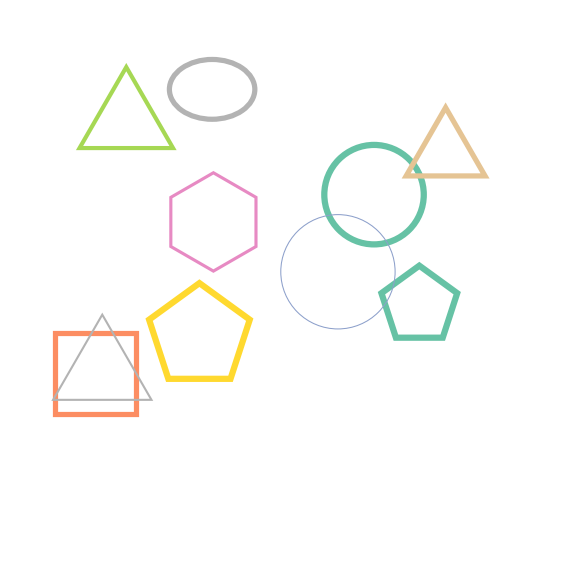[{"shape": "circle", "thickness": 3, "radius": 0.43, "center": [0.648, 0.662]}, {"shape": "pentagon", "thickness": 3, "radius": 0.34, "center": [0.726, 0.47]}, {"shape": "square", "thickness": 2.5, "radius": 0.35, "center": [0.165, 0.352]}, {"shape": "circle", "thickness": 0.5, "radius": 0.49, "center": [0.585, 0.529]}, {"shape": "hexagon", "thickness": 1.5, "radius": 0.43, "center": [0.37, 0.615]}, {"shape": "triangle", "thickness": 2, "radius": 0.47, "center": [0.219, 0.789]}, {"shape": "pentagon", "thickness": 3, "radius": 0.46, "center": [0.345, 0.417]}, {"shape": "triangle", "thickness": 2.5, "radius": 0.39, "center": [0.772, 0.734]}, {"shape": "oval", "thickness": 2.5, "radius": 0.37, "center": [0.367, 0.844]}, {"shape": "triangle", "thickness": 1, "radius": 0.49, "center": [0.177, 0.356]}]